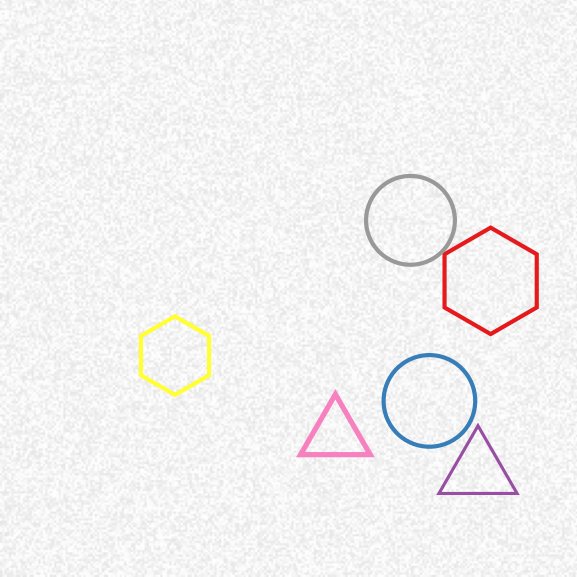[{"shape": "hexagon", "thickness": 2, "radius": 0.46, "center": [0.85, 0.513]}, {"shape": "circle", "thickness": 2, "radius": 0.4, "center": [0.744, 0.305]}, {"shape": "triangle", "thickness": 1.5, "radius": 0.39, "center": [0.828, 0.184]}, {"shape": "hexagon", "thickness": 2, "radius": 0.34, "center": [0.303, 0.383]}, {"shape": "triangle", "thickness": 2.5, "radius": 0.35, "center": [0.581, 0.247]}, {"shape": "circle", "thickness": 2, "radius": 0.38, "center": [0.711, 0.618]}]